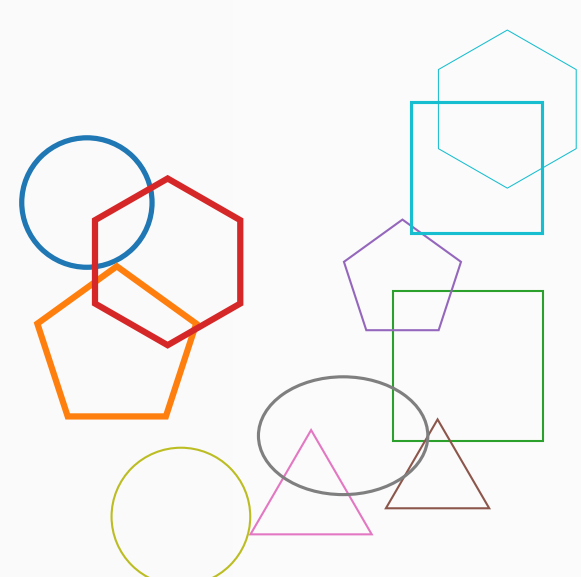[{"shape": "circle", "thickness": 2.5, "radius": 0.56, "center": [0.15, 0.648]}, {"shape": "pentagon", "thickness": 3, "radius": 0.72, "center": [0.201, 0.394]}, {"shape": "square", "thickness": 1, "radius": 0.65, "center": [0.805, 0.365]}, {"shape": "hexagon", "thickness": 3, "radius": 0.72, "center": [0.288, 0.546]}, {"shape": "pentagon", "thickness": 1, "radius": 0.53, "center": [0.692, 0.513]}, {"shape": "triangle", "thickness": 1, "radius": 0.51, "center": [0.753, 0.17]}, {"shape": "triangle", "thickness": 1, "radius": 0.6, "center": [0.535, 0.134]}, {"shape": "oval", "thickness": 1.5, "radius": 0.73, "center": [0.59, 0.245]}, {"shape": "circle", "thickness": 1, "radius": 0.6, "center": [0.311, 0.105]}, {"shape": "square", "thickness": 1.5, "radius": 0.56, "center": [0.819, 0.709]}, {"shape": "hexagon", "thickness": 0.5, "radius": 0.68, "center": [0.873, 0.81]}]